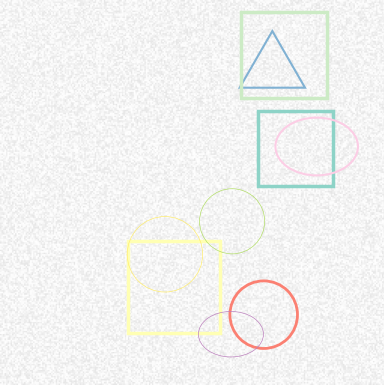[{"shape": "square", "thickness": 2.5, "radius": 0.49, "center": [0.767, 0.614]}, {"shape": "square", "thickness": 2.5, "radius": 0.6, "center": [0.453, 0.255]}, {"shape": "circle", "thickness": 2, "radius": 0.44, "center": [0.685, 0.183]}, {"shape": "triangle", "thickness": 1.5, "radius": 0.49, "center": [0.707, 0.821]}, {"shape": "circle", "thickness": 0.5, "radius": 0.42, "center": [0.603, 0.425]}, {"shape": "oval", "thickness": 1.5, "radius": 0.54, "center": [0.823, 0.619]}, {"shape": "oval", "thickness": 0.5, "radius": 0.42, "center": [0.6, 0.132]}, {"shape": "square", "thickness": 2.5, "radius": 0.56, "center": [0.738, 0.857]}, {"shape": "circle", "thickness": 0.5, "radius": 0.49, "center": [0.428, 0.34]}]